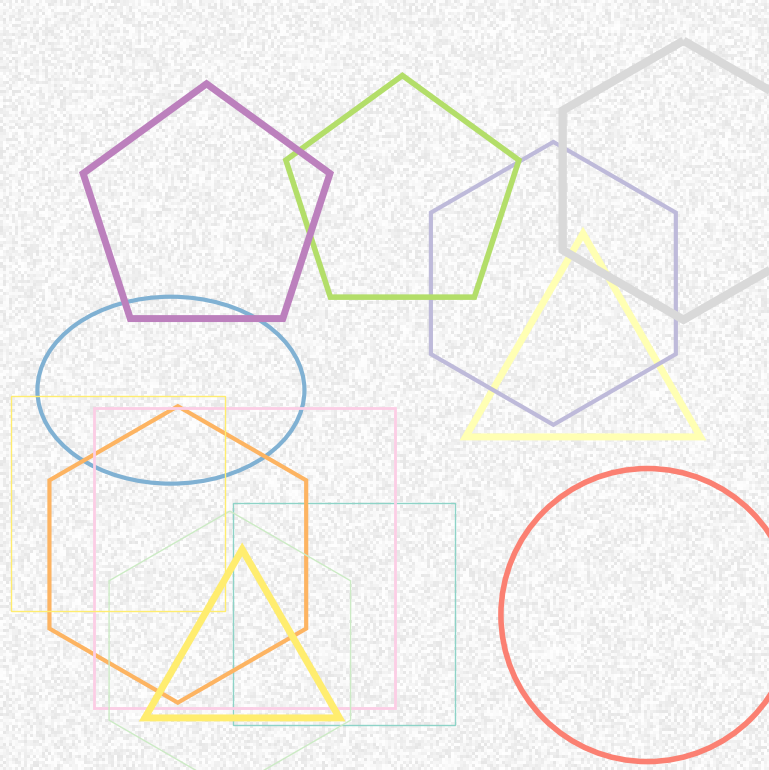[{"shape": "square", "thickness": 0.5, "radius": 0.72, "center": [0.446, 0.203]}, {"shape": "triangle", "thickness": 2.5, "radius": 0.88, "center": [0.757, 0.521]}, {"shape": "hexagon", "thickness": 1.5, "radius": 0.92, "center": [0.719, 0.632]}, {"shape": "circle", "thickness": 2, "radius": 0.95, "center": [0.841, 0.201]}, {"shape": "oval", "thickness": 1.5, "radius": 0.87, "center": [0.222, 0.493]}, {"shape": "hexagon", "thickness": 1.5, "radius": 0.96, "center": [0.231, 0.28]}, {"shape": "pentagon", "thickness": 2, "radius": 0.8, "center": [0.523, 0.743]}, {"shape": "square", "thickness": 1, "radius": 0.98, "center": [0.318, 0.275]}, {"shape": "hexagon", "thickness": 3, "radius": 0.91, "center": [0.888, 0.766]}, {"shape": "pentagon", "thickness": 2.5, "radius": 0.84, "center": [0.268, 0.723]}, {"shape": "hexagon", "thickness": 0.5, "radius": 0.91, "center": [0.298, 0.155]}, {"shape": "triangle", "thickness": 2.5, "radius": 0.73, "center": [0.315, 0.141]}, {"shape": "square", "thickness": 0.5, "radius": 0.7, "center": [0.153, 0.346]}]